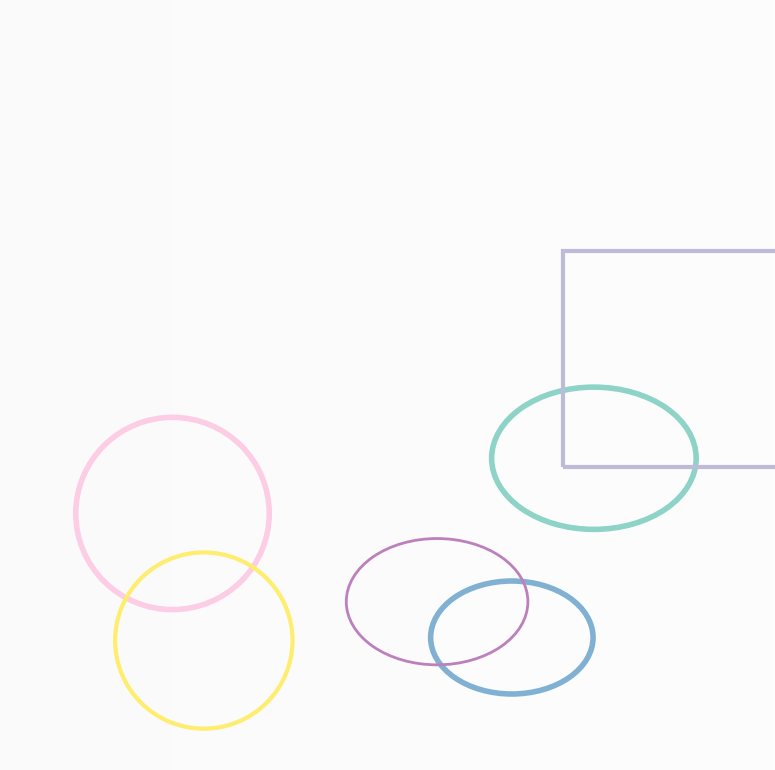[{"shape": "oval", "thickness": 2, "radius": 0.66, "center": [0.766, 0.405]}, {"shape": "square", "thickness": 1.5, "radius": 0.7, "center": [0.867, 0.534]}, {"shape": "oval", "thickness": 2, "radius": 0.52, "center": [0.66, 0.172]}, {"shape": "circle", "thickness": 2, "radius": 0.62, "center": [0.223, 0.333]}, {"shape": "oval", "thickness": 1, "radius": 0.59, "center": [0.564, 0.219]}, {"shape": "circle", "thickness": 1.5, "radius": 0.57, "center": [0.263, 0.168]}]